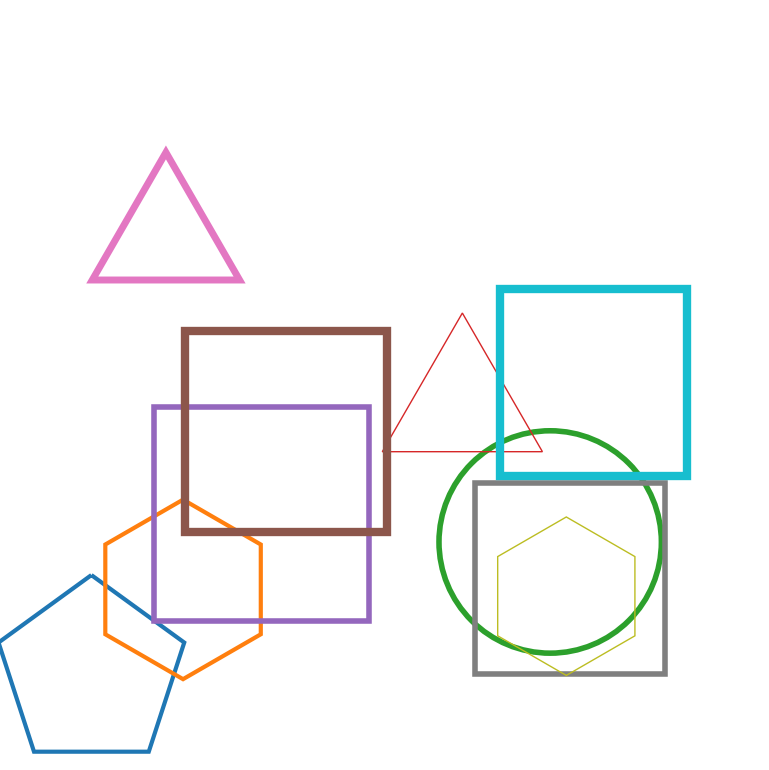[{"shape": "pentagon", "thickness": 1.5, "radius": 0.63, "center": [0.119, 0.126]}, {"shape": "hexagon", "thickness": 1.5, "radius": 0.58, "center": [0.238, 0.235]}, {"shape": "circle", "thickness": 2, "radius": 0.72, "center": [0.715, 0.296]}, {"shape": "triangle", "thickness": 0.5, "radius": 0.6, "center": [0.6, 0.473]}, {"shape": "square", "thickness": 2, "radius": 0.7, "center": [0.34, 0.332]}, {"shape": "square", "thickness": 3, "radius": 0.65, "center": [0.371, 0.44]}, {"shape": "triangle", "thickness": 2.5, "radius": 0.55, "center": [0.215, 0.692]}, {"shape": "square", "thickness": 2, "radius": 0.62, "center": [0.74, 0.248]}, {"shape": "hexagon", "thickness": 0.5, "radius": 0.51, "center": [0.735, 0.226]}, {"shape": "square", "thickness": 3, "radius": 0.61, "center": [0.77, 0.504]}]